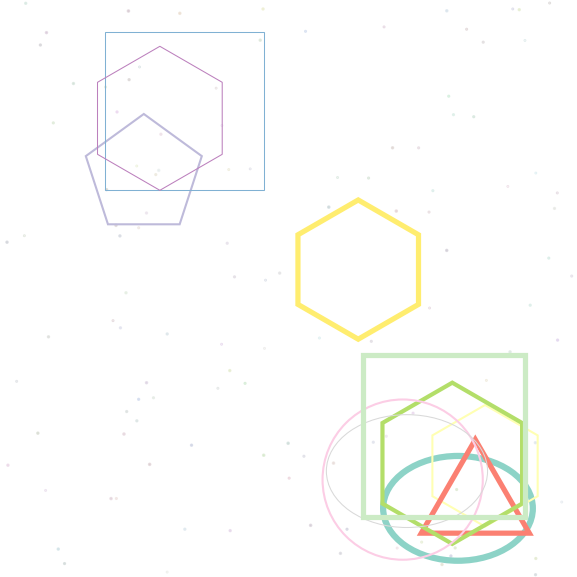[{"shape": "oval", "thickness": 3, "radius": 0.65, "center": [0.793, 0.119]}, {"shape": "hexagon", "thickness": 1, "radius": 0.53, "center": [0.84, 0.193]}, {"shape": "pentagon", "thickness": 1, "radius": 0.53, "center": [0.249, 0.696]}, {"shape": "triangle", "thickness": 2.5, "radius": 0.54, "center": [0.823, 0.13]}, {"shape": "square", "thickness": 0.5, "radius": 0.69, "center": [0.32, 0.807]}, {"shape": "hexagon", "thickness": 2, "radius": 0.7, "center": [0.783, 0.197]}, {"shape": "circle", "thickness": 1, "radius": 0.69, "center": [0.697, 0.169]}, {"shape": "oval", "thickness": 0.5, "radius": 0.7, "center": [0.705, 0.183]}, {"shape": "hexagon", "thickness": 0.5, "radius": 0.62, "center": [0.277, 0.794]}, {"shape": "square", "thickness": 2.5, "radius": 0.7, "center": [0.769, 0.245]}, {"shape": "hexagon", "thickness": 2.5, "radius": 0.6, "center": [0.62, 0.532]}]